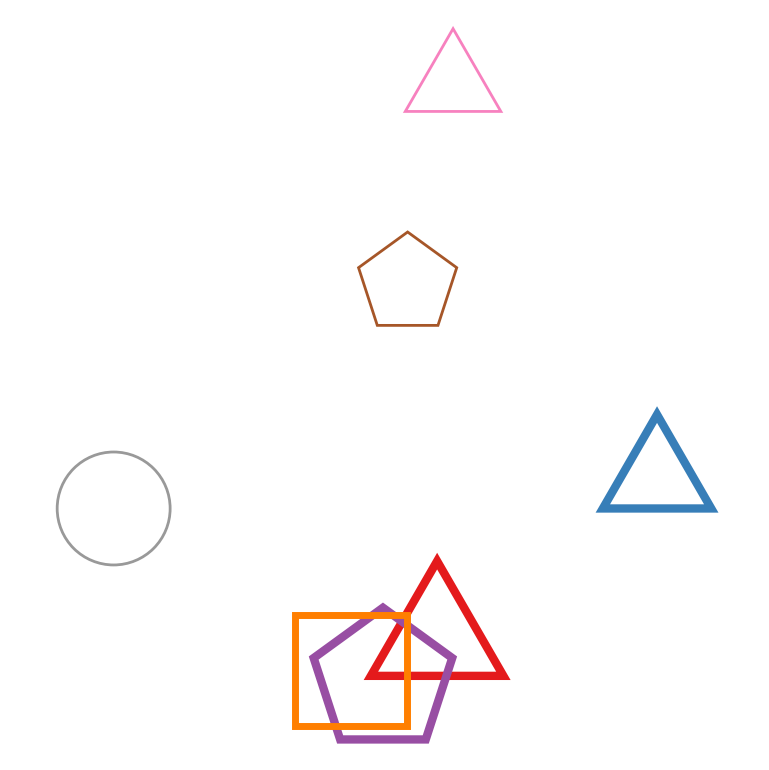[{"shape": "triangle", "thickness": 3, "radius": 0.5, "center": [0.568, 0.172]}, {"shape": "triangle", "thickness": 3, "radius": 0.41, "center": [0.853, 0.38]}, {"shape": "pentagon", "thickness": 3, "radius": 0.47, "center": [0.497, 0.116]}, {"shape": "square", "thickness": 2.5, "radius": 0.36, "center": [0.456, 0.129]}, {"shape": "pentagon", "thickness": 1, "radius": 0.34, "center": [0.529, 0.632]}, {"shape": "triangle", "thickness": 1, "radius": 0.36, "center": [0.588, 0.891]}, {"shape": "circle", "thickness": 1, "radius": 0.37, "center": [0.148, 0.34]}]